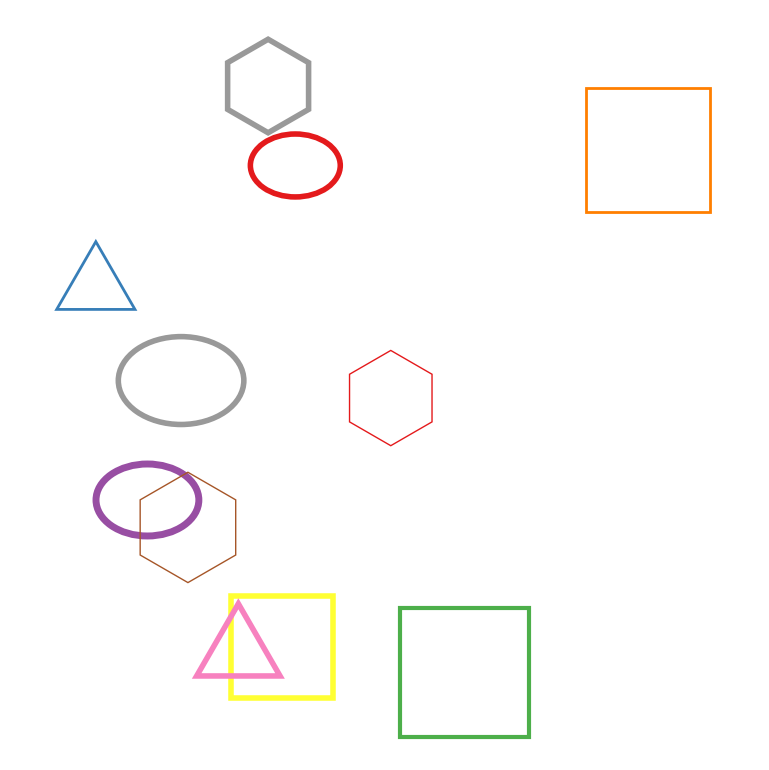[{"shape": "hexagon", "thickness": 0.5, "radius": 0.31, "center": [0.508, 0.483]}, {"shape": "oval", "thickness": 2, "radius": 0.29, "center": [0.384, 0.785]}, {"shape": "triangle", "thickness": 1, "radius": 0.29, "center": [0.124, 0.628]}, {"shape": "square", "thickness": 1.5, "radius": 0.42, "center": [0.603, 0.126]}, {"shape": "oval", "thickness": 2.5, "radius": 0.33, "center": [0.191, 0.351]}, {"shape": "square", "thickness": 1, "radius": 0.4, "center": [0.841, 0.805]}, {"shape": "square", "thickness": 2, "radius": 0.33, "center": [0.366, 0.159]}, {"shape": "hexagon", "thickness": 0.5, "radius": 0.36, "center": [0.244, 0.315]}, {"shape": "triangle", "thickness": 2, "radius": 0.31, "center": [0.31, 0.153]}, {"shape": "oval", "thickness": 2, "radius": 0.41, "center": [0.235, 0.506]}, {"shape": "hexagon", "thickness": 2, "radius": 0.3, "center": [0.348, 0.888]}]